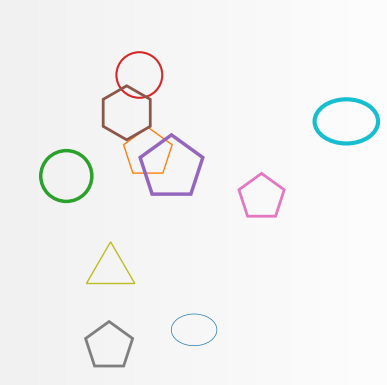[{"shape": "oval", "thickness": 0.5, "radius": 0.29, "center": [0.501, 0.143]}, {"shape": "pentagon", "thickness": 1, "radius": 0.33, "center": [0.382, 0.604]}, {"shape": "circle", "thickness": 2.5, "radius": 0.33, "center": [0.171, 0.543]}, {"shape": "circle", "thickness": 1.5, "radius": 0.3, "center": [0.36, 0.805]}, {"shape": "pentagon", "thickness": 2.5, "radius": 0.43, "center": [0.443, 0.565]}, {"shape": "hexagon", "thickness": 2, "radius": 0.35, "center": [0.327, 0.707]}, {"shape": "pentagon", "thickness": 2, "radius": 0.31, "center": [0.675, 0.488]}, {"shape": "pentagon", "thickness": 2, "radius": 0.32, "center": [0.282, 0.101]}, {"shape": "triangle", "thickness": 1, "radius": 0.36, "center": [0.285, 0.3]}, {"shape": "oval", "thickness": 3, "radius": 0.41, "center": [0.894, 0.685]}]